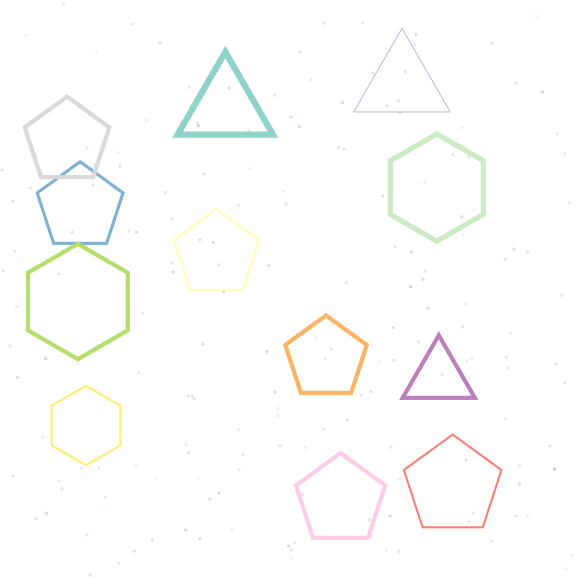[{"shape": "triangle", "thickness": 3, "radius": 0.48, "center": [0.39, 0.814]}, {"shape": "pentagon", "thickness": 1, "radius": 0.39, "center": [0.375, 0.56]}, {"shape": "triangle", "thickness": 0.5, "radius": 0.48, "center": [0.696, 0.854]}, {"shape": "pentagon", "thickness": 1, "radius": 0.44, "center": [0.784, 0.158]}, {"shape": "pentagon", "thickness": 1.5, "radius": 0.39, "center": [0.139, 0.641]}, {"shape": "pentagon", "thickness": 2, "radius": 0.37, "center": [0.565, 0.379]}, {"shape": "hexagon", "thickness": 2, "radius": 0.5, "center": [0.135, 0.477]}, {"shape": "pentagon", "thickness": 2, "radius": 0.41, "center": [0.59, 0.133]}, {"shape": "pentagon", "thickness": 2, "radius": 0.38, "center": [0.116, 0.755]}, {"shape": "triangle", "thickness": 2, "radius": 0.36, "center": [0.76, 0.346]}, {"shape": "hexagon", "thickness": 2.5, "radius": 0.46, "center": [0.756, 0.674]}, {"shape": "hexagon", "thickness": 1, "radius": 0.34, "center": [0.149, 0.262]}]